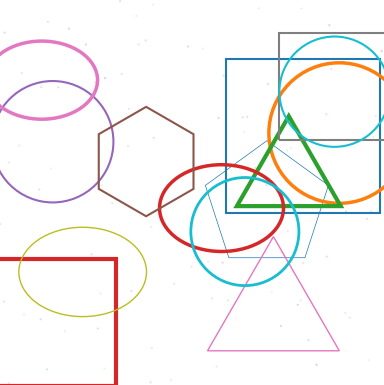[{"shape": "square", "thickness": 1.5, "radius": 1.0, "center": [0.787, 0.648]}, {"shape": "pentagon", "thickness": 0.5, "radius": 0.84, "center": [0.693, 0.467]}, {"shape": "circle", "thickness": 2.5, "radius": 0.91, "center": [0.881, 0.654]}, {"shape": "triangle", "thickness": 3, "radius": 0.78, "center": [0.75, 0.542]}, {"shape": "square", "thickness": 3, "radius": 0.82, "center": [0.139, 0.162]}, {"shape": "oval", "thickness": 2.5, "radius": 0.8, "center": [0.575, 0.459]}, {"shape": "circle", "thickness": 1.5, "radius": 0.79, "center": [0.137, 0.632]}, {"shape": "hexagon", "thickness": 1.5, "radius": 0.71, "center": [0.38, 0.58]}, {"shape": "oval", "thickness": 2.5, "radius": 0.72, "center": [0.108, 0.792]}, {"shape": "triangle", "thickness": 1, "radius": 0.99, "center": [0.71, 0.188]}, {"shape": "square", "thickness": 1.5, "radius": 0.7, "center": [0.863, 0.775]}, {"shape": "oval", "thickness": 1, "radius": 0.83, "center": [0.215, 0.294]}, {"shape": "circle", "thickness": 1.5, "radius": 0.72, "center": [0.869, 0.762]}, {"shape": "circle", "thickness": 2, "radius": 0.7, "center": [0.636, 0.399]}]